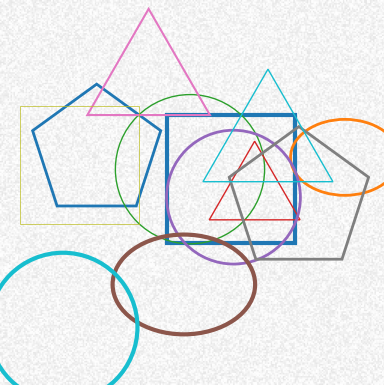[{"shape": "square", "thickness": 3, "radius": 0.83, "center": [0.6, 0.535]}, {"shape": "pentagon", "thickness": 2, "radius": 0.87, "center": [0.251, 0.607]}, {"shape": "oval", "thickness": 2, "radius": 0.7, "center": [0.896, 0.591]}, {"shape": "circle", "thickness": 1, "radius": 0.97, "center": [0.493, 0.561]}, {"shape": "triangle", "thickness": 1, "radius": 0.68, "center": [0.661, 0.497]}, {"shape": "circle", "thickness": 2, "radius": 0.87, "center": [0.606, 0.488]}, {"shape": "oval", "thickness": 3, "radius": 0.93, "center": [0.478, 0.261]}, {"shape": "triangle", "thickness": 1.5, "radius": 0.92, "center": [0.386, 0.793]}, {"shape": "pentagon", "thickness": 2, "radius": 0.95, "center": [0.776, 0.481]}, {"shape": "square", "thickness": 0.5, "radius": 0.77, "center": [0.206, 0.571]}, {"shape": "circle", "thickness": 3, "radius": 0.97, "center": [0.164, 0.15]}, {"shape": "triangle", "thickness": 1, "radius": 0.97, "center": [0.696, 0.625]}]